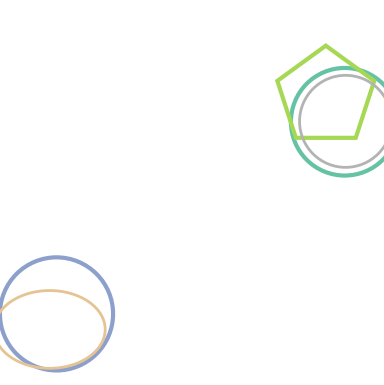[{"shape": "circle", "thickness": 3, "radius": 0.7, "center": [0.895, 0.684]}, {"shape": "circle", "thickness": 3, "radius": 0.73, "center": [0.147, 0.185]}, {"shape": "pentagon", "thickness": 3, "radius": 0.66, "center": [0.846, 0.749]}, {"shape": "oval", "thickness": 2, "radius": 0.72, "center": [0.129, 0.144]}, {"shape": "circle", "thickness": 2, "radius": 0.6, "center": [0.898, 0.685]}]